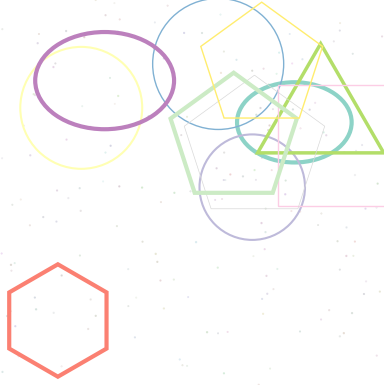[{"shape": "oval", "thickness": 3, "radius": 0.74, "center": [0.765, 0.682]}, {"shape": "circle", "thickness": 1.5, "radius": 0.79, "center": [0.211, 0.72]}, {"shape": "circle", "thickness": 1.5, "radius": 0.69, "center": [0.655, 0.514]}, {"shape": "hexagon", "thickness": 3, "radius": 0.73, "center": [0.15, 0.168]}, {"shape": "circle", "thickness": 1, "radius": 0.85, "center": [0.567, 0.834]}, {"shape": "triangle", "thickness": 2.5, "radius": 0.95, "center": [0.833, 0.697]}, {"shape": "square", "thickness": 1, "radius": 0.79, "center": [0.879, 0.622]}, {"shape": "pentagon", "thickness": 0.5, "radius": 0.96, "center": [0.661, 0.613]}, {"shape": "oval", "thickness": 3, "radius": 0.9, "center": [0.272, 0.791]}, {"shape": "pentagon", "thickness": 3, "radius": 0.86, "center": [0.607, 0.639]}, {"shape": "pentagon", "thickness": 1, "radius": 0.83, "center": [0.68, 0.828]}]